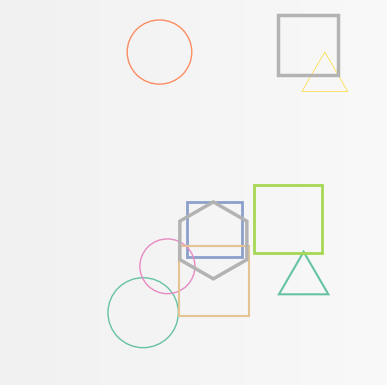[{"shape": "triangle", "thickness": 1.5, "radius": 0.37, "center": [0.784, 0.272]}, {"shape": "circle", "thickness": 1, "radius": 0.45, "center": [0.369, 0.188]}, {"shape": "circle", "thickness": 1, "radius": 0.42, "center": [0.412, 0.865]}, {"shape": "square", "thickness": 2, "radius": 0.36, "center": [0.554, 0.404]}, {"shape": "circle", "thickness": 1, "radius": 0.36, "center": [0.432, 0.308]}, {"shape": "square", "thickness": 2, "radius": 0.44, "center": [0.743, 0.432]}, {"shape": "triangle", "thickness": 0.5, "radius": 0.34, "center": [0.838, 0.796]}, {"shape": "square", "thickness": 1.5, "radius": 0.46, "center": [0.553, 0.27]}, {"shape": "square", "thickness": 2.5, "radius": 0.39, "center": [0.794, 0.884]}, {"shape": "hexagon", "thickness": 2.5, "radius": 0.5, "center": [0.551, 0.376]}]